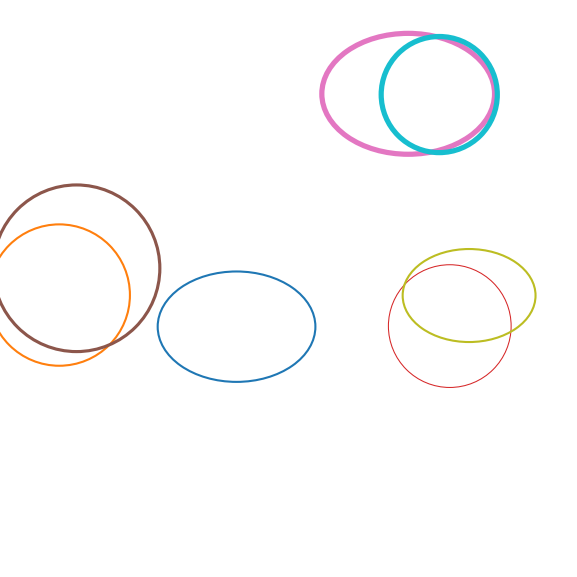[{"shape": "oval", "thickness": 1, "radius": 0.68, "center": [0.41, 0.433]}, {"shape": "circle", "thickness": 1, "radius": 0.61, "center": [0.103, 0.488]}, {"shape": "circle", "thickness": 0.5, "radius": 0.53, "center": [0.779, 0.434]}, {"shape": "circle", "thickness": 1.5, "radius": 0.72, "center": [0.133, 0.535]}, {"shape": "oval", "thickness": 2.5, "radius": 0.75, "center": [0.707, 0.837]}, {"shape": "oval", "thickness": 1, "radius": 0.58, "center": [0.812, 0.487]}, {"shape": "circle", "thickness": 2.5, "radius": 0.5, "center": [0.761, 0.835]}]